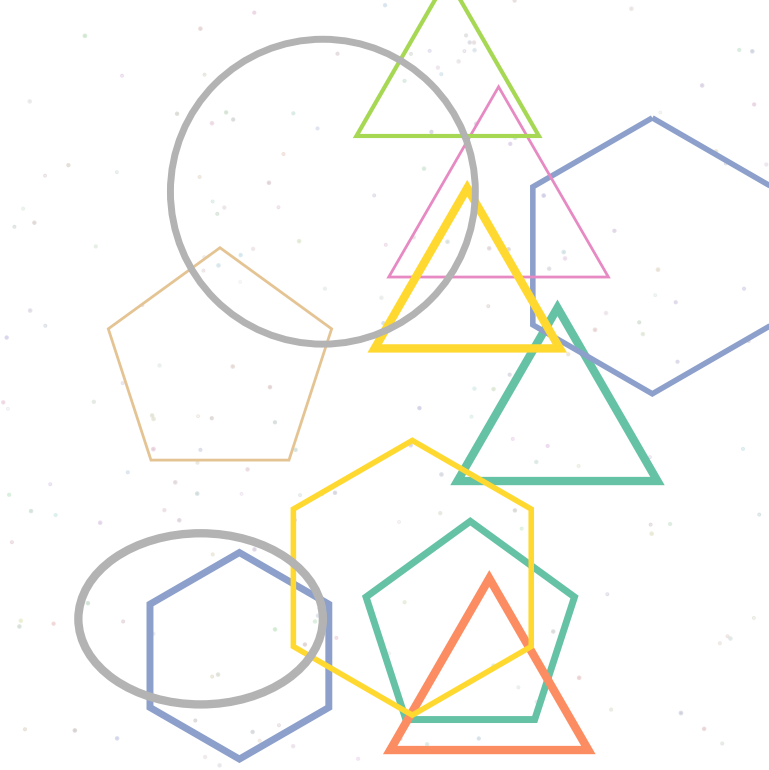[{"shape": "triangle", "thickness": 3, "radius": 0.75, "center": [0.724, 0.45]}, {"shape": "pentagon", "thickness": 2.5, "radius": 0.71, "center": [0.611, 0.181]}, {"shape": "triangle", "thickness": 3, "radius": 0.74, "center": [0.635, 0.1]}, {"shape": "hexagon", "thickness": 2.5, "radius": 0.67, "center": [0.311, 0.148]}, {"shape": "hexagon", "thickness": 2, "radius": 0.9, "center": [0.847, 0.668]}, {"shape": "triangle", "thickness": 1, "radius": 0.82, "center": [0.647, 0.723]}, {"shape": "triangle", "thickness": 1.5, "radius": 0.68, "center": [0.581, 0.892]}, {"shape": "hexagon", "thickness": 2, "radius": 0.89, "center": [0.535, 0.25]}, {"shape": "triangle", "thickness": 3, "radius": 0.69, "center": [0.607, 0.617]}, {"shape": "pentagon", "thickness": 1, "radius": 0.76, "center": [0.286, 0.526]}, {"shape": "oval", "thickness": 3, "radius": 0.79, "center": [0.261, 0.196]}, {"shape": "circle", "thickness": 2.5, "radius": 0.99, "center": [0.419, 0.751]}]